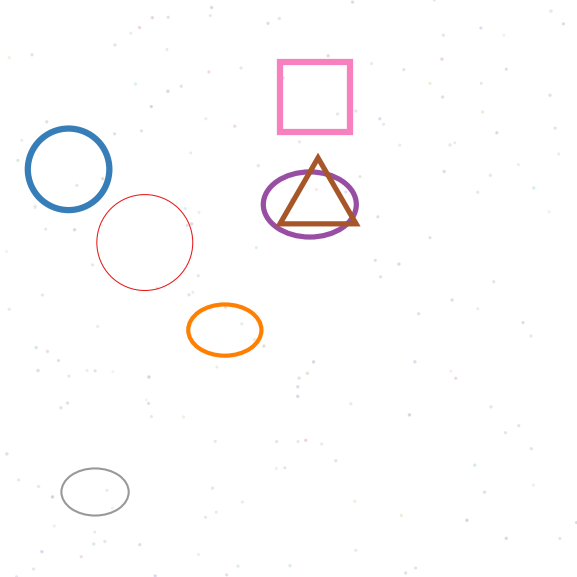[{"shape": "circle", "thickness": 0.5, "radius": 0.42, "center": [0.251, 0.579]}, {"shape": "circle", "thickness": 3, "radius": 0.35, "center": [0.119, 0.706]}, {"shape": "oval", "thickness": 2.5, "radius": 0.4, "center": [0.536, 0.645]}, {"shape": "oval", "thickness": 2, "radius": 0.32, "center": [0.389, 0.428]}, {"shape": "triangle", "thickness": 2.5, "radius": 0.38, "center": [0.551, 0.65]}, {"shape": "square", "thickness": 3, "radius": 0.3, "center": [0.546, 0.831]}, {"shape": "oval", "thickness": 1, "radius": 0.29, "center": [0.165, 0.147]}]